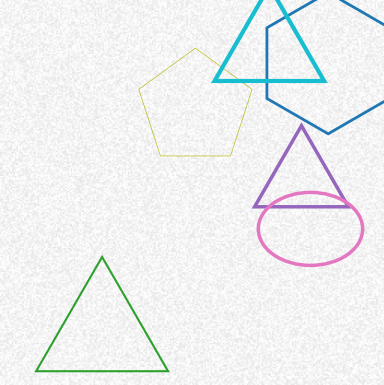[{"shape": "hexagon", "thickness": 2, "radius": 0.92, "center": [0.852, 0.836]}, {"shape": "triangle", "thickness": 1.5, "radius": 0.99, "center": [0.265, 0.135]}, {"shape": "triangle", "thickness": 2.5, "radius": 0.7, "center": [0.783, 0.533]}, {"shape": "oval", "thickness": 2.5, "radius": 0.68, "center": [0.806, 0.405]}, {"shape": "pentagon", "thickness": 0.5, "radius": 0.77, "center": [0.508, 0.72]}, {"shape": "triangle", "thickness": 3, "radius": 0.82, "center": [0.7, 0.872]}]